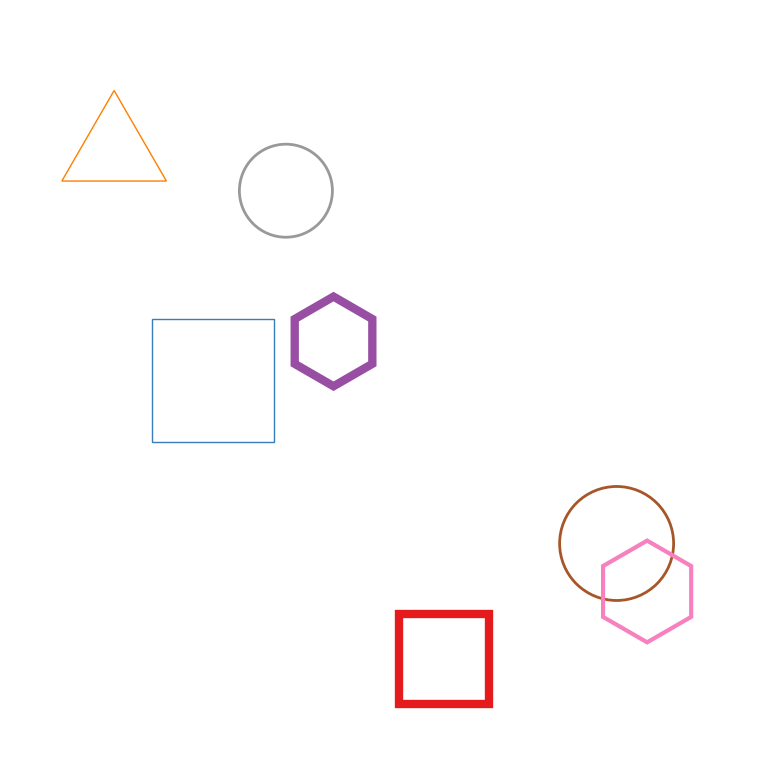[{"shape": "square", "thickness": 3, "radius": 0.29, "center": [0.577, 0.144]}, {"shape": "square", "thickness": 0.5, "radius": 0.4, "center": [0.276, 0.506]}, {"shape": "hexagon", "thickness": 3, "radius": 0.29, "center": [0.433, 0.557]}, {"shape": "triangle", "thickness": 0.5, "radius": 0.39, "center": [0.148, 0.804]}, {"shape": "circle", "thickness": 1, "radius": 0.37, "center": [0.801, 0.294]}, {"shape": "hexagon", "thickness": 1.5, "radius": 0.33, "center": [0.84, 0.232]}, {"shape": "circle", "thickness": 1, "radius": 0.3, "center": [0.371, 0.752]}]